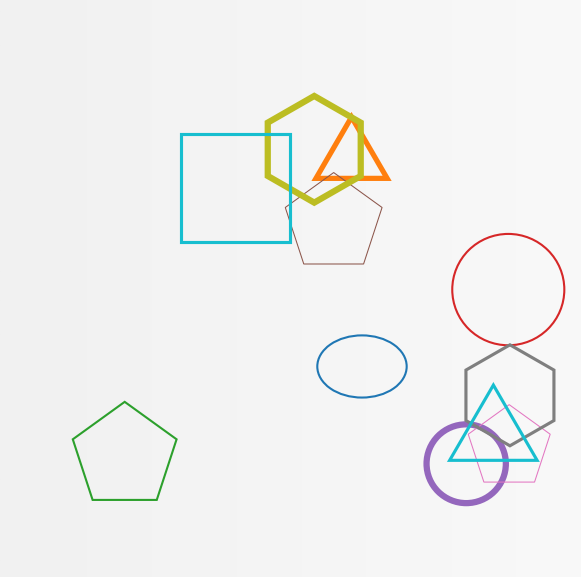[{"shape": "oval", "thickness": 1, "radius": 0.38, "center": [0.623, 0.365]}, {"shape": "triangle", "thickness": 2.5, "radius": 0.35, "center": [0.605, 0.726]}, {"shape": "pentagon", "thickness": 1, "radius": 0.47, "center": [0.215, 0.209]}, {"shape": "circle", "thickness": 1, "radius": 0.48, "center": [0.874, 0.498]}, {"shape": "circle", "thickness": 3, "radius": 0.34, "center": [0.802, 0.196]}, {"shape": "pentagon", "thickness": 0.5, "radius": 0.44, "center": [0.574, 0.613]}, {"shape": "pentagon", "thickness": 0.5, "radius": 0.37, "center": [0.876, 0.224]}, {"shape": "hexagon", "thickness": 1.5, "radius": 0.44, "center": [0.877, 0.315]}, {"shape": "hexagon", "thickness": 3, "radius": 0.46, "center": [0.541, 0.741]}, {"shape": "triangle", "thickness": 1.5, "radius": 0.43, "center": [0.849, 0.245]}, {"shape": "square", "thickness": 1.5, "radius": 0.47, "center": [0.406, 0.673]}]